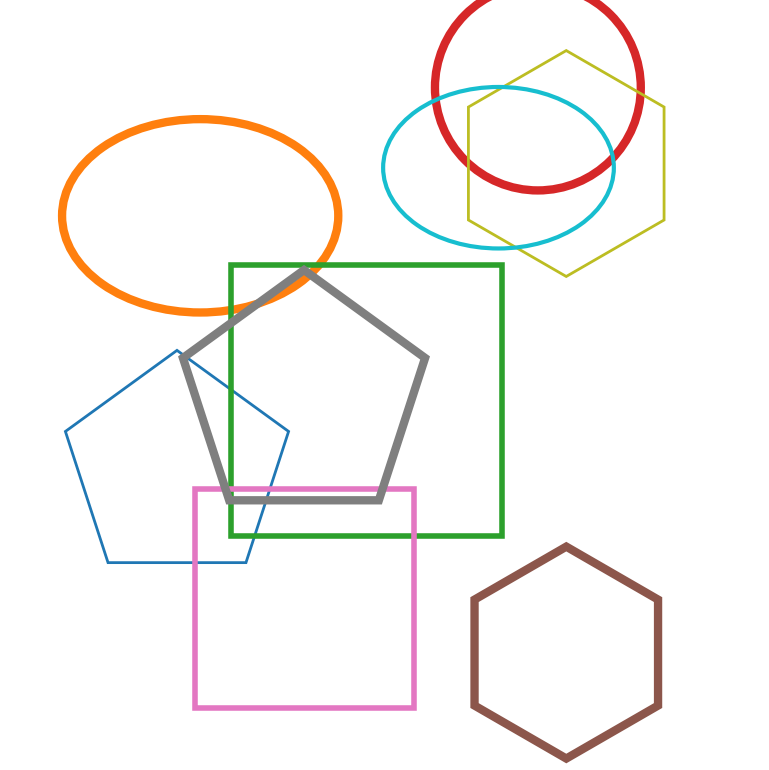[{"shape": "pentagon", "thickness": 1, "radius": 0.76, "center": [0.23, 0.393]}, {"shape": "oval", "thickness": 3, "radius": 0.9, "center": [0.26, 0.72]}, {"shape": "square", "thickness": 2, "radius": 0.88, "center": [0.476, 0.48]}, {"shape": "circle", "thickness": 3, "radius": 0.67, "center": [0.699, 0.886]}, {"shape": "hexagon", "thickness": 3, "radius": 0.69, "center": [0.735, 0.152]}, {"shape": "square", "thickness": 2, "radius": 0.71, "center": [0.395, 0.222]}, {"shape": "pentagon", "thickness": 3, "radius": 0.83, "center": [0.395, 0.484]}, {"shape": "hexagon", "thickness": 1, "radius": 0.73, "center": [0.735, 0.788]}, {"shape": "oval", "thickness": 1.5, "radius": 0.75, "center": [0.647, 0.782]}]